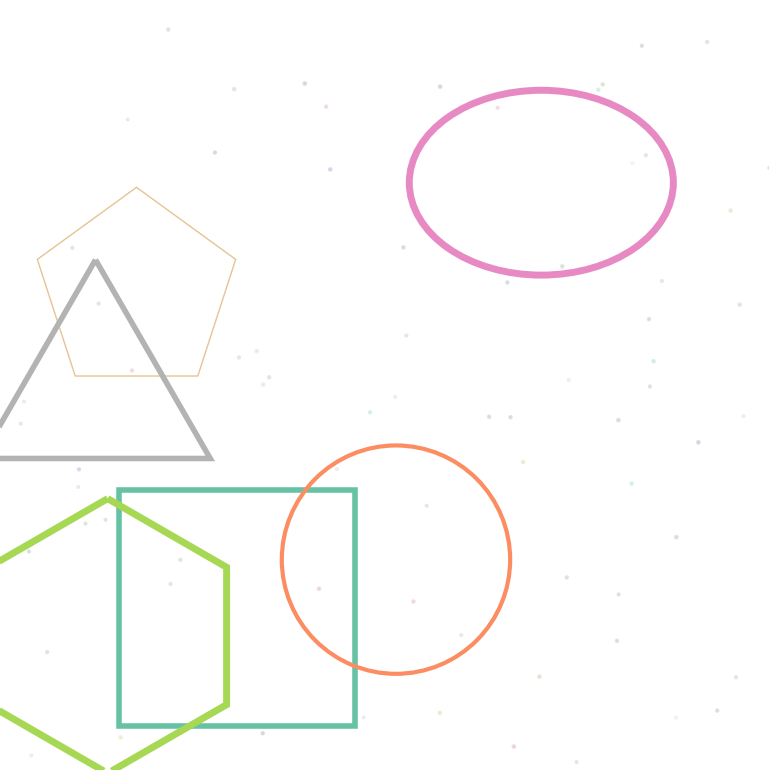[{"shape": "square", "thickness": 2, "radius": 0.77, "center": [0.308, 0.21]}, {"shape": "circle", "thickness": 1.5, "radius": 0.74, "center": [0.514, 0.273]}, {"shape": "oval", "thickness": 2.5, "radius": 0.86, "center": [0.703, 0.763]}, {"shape": "hexagon", "thickness": 2.5, "radius": 0.89, "center": [0.14, 0.174]}, {"shape": "pentagon", "thickness": 0.5, "radius": 0.68, "center": [0.177, 0.621]}, {"shape": "triangle", "thickness": 2, "radius": 0.86, "center": [0.124, 0.491]}]